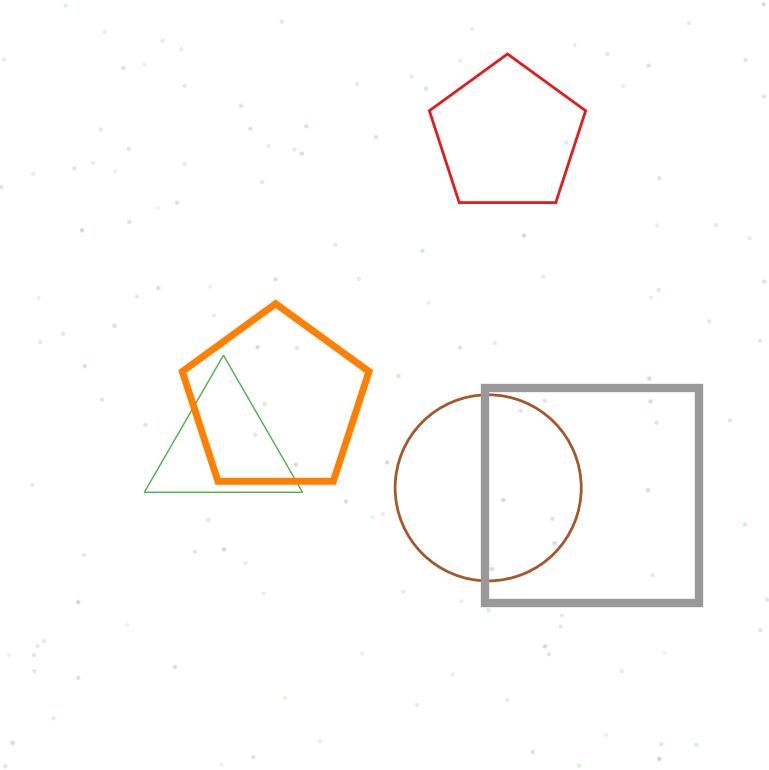[{"shape": "pentagon", "thickness": 1, "radius": 0.53, "center": [0.659, 0.823]}, {"shape": "triangle", "thickness": 0.5, "radius": 0.59, "center": [0.29, 0.42]}, {"shape": "pentagon", "thickness": 2.5, "radius": 0.64, "center": [0.358, 0.478]}, {"shape": "circle", "thickness": 1, "radius": 0.6, "center": [0.634, 0.366]}, {"shape": "square", "thickness": 3, "radius": 0.7, "center": [0.769, 0.356]}]